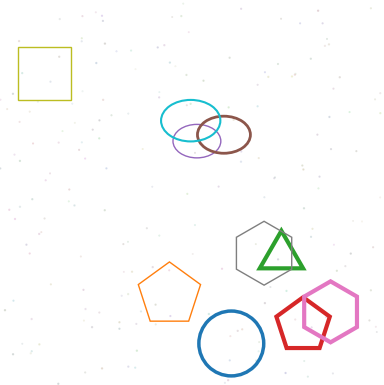[{"shape": "circle", "thickness": 2.5, "radius": 0.42, "center": [0.601, 0.108]}, {"shape": "pentagon", "thickness": 1, "radius": 0.43, "center": [0.44, 0.235]}, {"shape": "triangle", "thickness": 3, "radius": 0.32, "center": [0.731, 0.335]}, {"shape": "pentagon", "thickness": 3, "radius": 0.36, "center": [0.787, 0.155]}, {"shape": "oval", "thickness": 1, "radius": 0.31, "center": [0.511, 0.633]}, {"shape": "oval", "thickness": 2, "radius": 0.34, "center": [0.582, 0.65]}, {"shape": "hexagon", "thickness": 3, "radius": 0.4, "center": [0.859, 0.19]}, {"shape": "hexagon", "thickness": 1, "radius": 0.41, "center": [0.686, 0.342]}, {"shape": "square", "thickness": 1, "radius": 0.34, "center": [0.115, 0.809]}, {"shape": "oval", "thickness": 1.5, "radius": 0.39, "center": [0.495, 0.687]}]